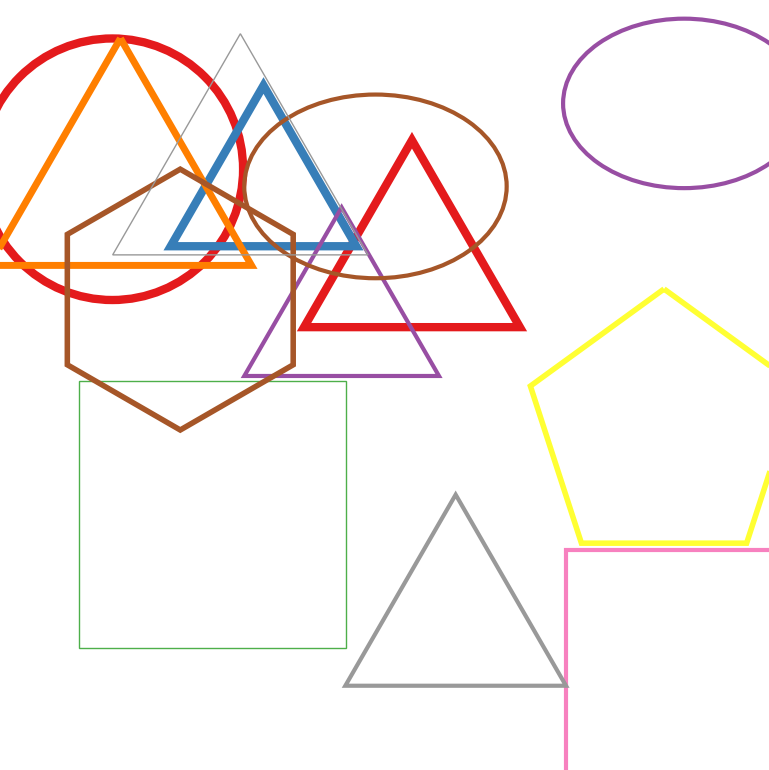[{"shape": "triangle", "thickness": 3, "radius": 0.81, "center": [0.535, 0.656]}, {"shape": "circle", "thickness": 3, "radius": 0.85, "center": [0.146, 0.78]}, {"shape": "triangle", "thickness": 3, "radius": 0.7, "center": [0.342, 0.75]}, {"shape": "square", "thickness": 0.5, "radius": 0.86, "center": [0.276, 0.332]}, {"shape": "triangle", "thickness": 1.5, "radius": 0.73, "center": [0.444, 0.585]}, {"shape": "oval", "thickness": 1.5, "radius": 0.79, "center": [0.888, 0.866]}, {"shape": "triangle", "thickness": 2.5, "radius": 0.98, "center": [0.156, 0.754]}, {"shape": "pentagon", "thickness": 2, "radius": 0.91, "center": [0.862, 0.442]}, {"shape": "oval", "thickness": 1.5, "radius": 0.85, "center": [0.488, 0.758]}, {"shape": "hexagon", "thickness": 2, "radius": 0.85, "center": [0.234, 0.611]}, {"shape": "square", "thickness": 1.5, "radius": 0.82, "center": [0.898, 0.122]}, {"shape": "triangle", "thickness": 0.5, "radius": 0.96, "center": [0.312, 0.765]}, {"shape": "triangle", "thickness": 1.5, "radius": 0.83, "center": [0.592, 0.192]}]